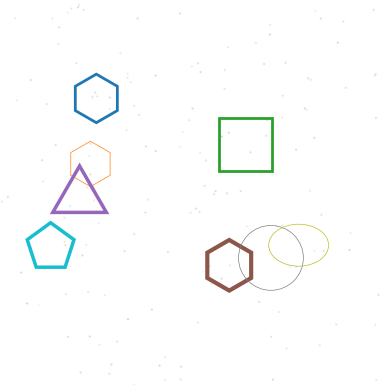[{"shape": "hexagon", "thickness": 2, "radius": 0.32, "center": [0.25, 0.744]}, {"shape": "hexagon", "thickness": 0.5, "radius": 0.29, "center": [0.235, 0.574]}, {"shape": "square", "thickness": 2, "radius": 0.34, "center": [0.637, 0.625]}, {"shape": "triangle", "thickness": 2.5, "radius": 0.4, "center": [0.207, 0.488]}, {"shape": "hexagon", "thickness": 3, "radius": 0.33, "center": [0.595, 0.311]}, {"shape": "circle", "thickness": 0.5, "radius": 0.42, "center": [0.704, 0.33]}, {"shape": "oval", "thickness": 0.5, "radius": 0.39, "center": [0.776, 0.363]}, {"shape": "pentagon", "thickness": 2.5, "radius": 0.32, "center": [0.132, 0.358]}]